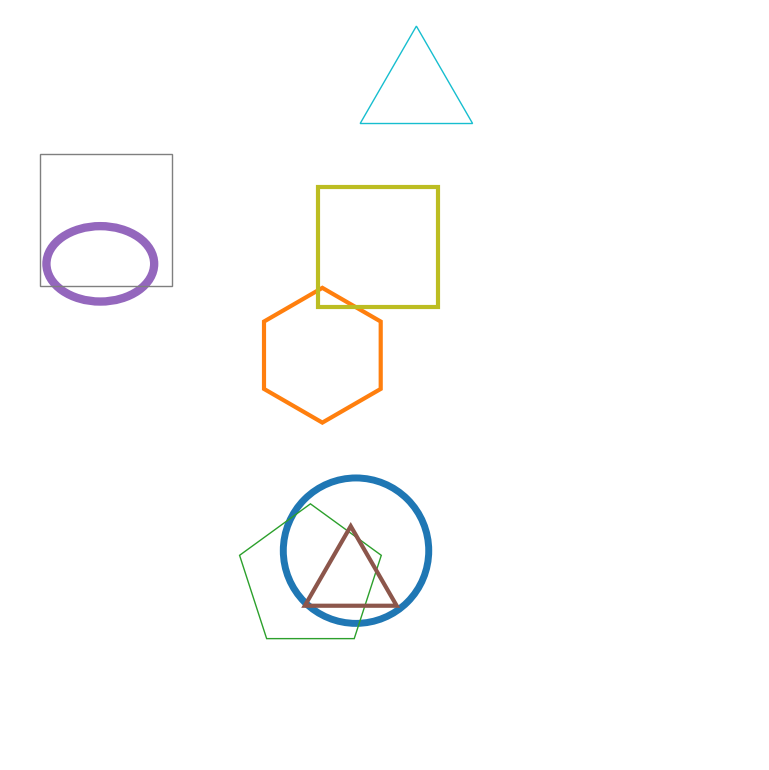[{"shape": "circle", "thickness": 2.5, "radius": 0.47, "center": [0.462, 0.285]}, {"shape": "hexagon", "thickness": 1.5, "radius": 0.44, "center": [0.419, 0.539]}, {"shape": "pentagon", "thickness": 0.5, "radius": 0.48, "center": [0.403, 0.249]}, {"shape": "oval", "thickness": 3, "radius": 0.35, "center": [0.13, 0.657]}, {"shape": "triangle", "thickness": 1.5, "radius": 0.34, "center": [0.456, 0.248]}, {"shape": "square", "thickness": 0.5, "radius": 0.43, "center": [0.137, 0.714]}, {"shape": "square", "thickness": 1.5, "radius": 0.39, "center": [0.491, 0.68]}, {"shape": "triangle", "thickness": 0.5, "radius": 0.42, "center": [0.541, 0.882]}]